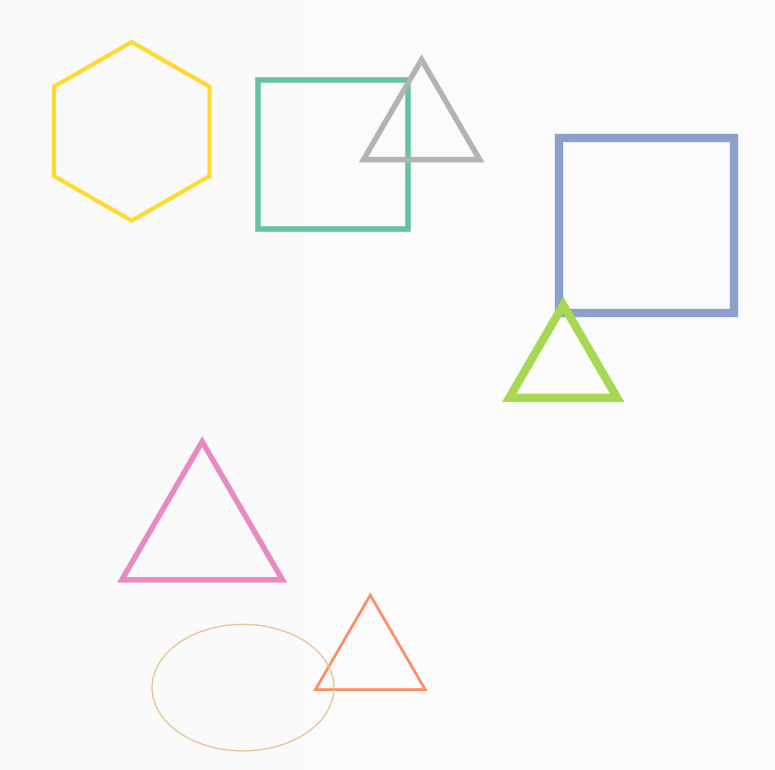[{"shape": "square", "thickness": 2, "radius": 0.48, "center": [0.43, 0.799]}, {"shape": "triangle", "thickness": 1, "radius": 0.41, "center": [0.478, 0.145]}, {"shape": "square", "thickness": 3, "radius": 0.57, "center": [0.834, 0.707]}, {"shape": "triangle", "thickness": 2, "radius": 0.6, "center": [0.261, 0.307]}, {"shape": "triangle", "thickness": 3, "radius": 0.4, "center": [0.727, 0.524]}, {"shape": "hexagon", "thickness": 1.5, "radius": 0.58, "center": [0.17, 0.829]}, {"shape": "oval", "thickness": 0.5, "radius": 0.59, "center": [0.314, 0.107]}, {"shape": "triangle", "thickness": 2, "radius": 0.43, "center": [0.544, 0.836]}]